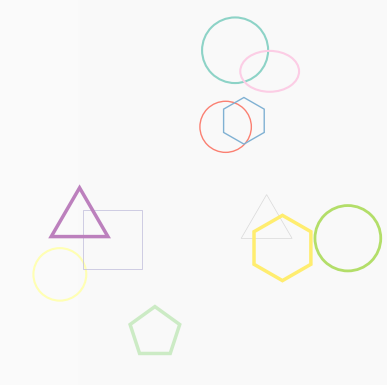[{"shape": "circle", "thickness": 1.5, "radius": 0.43, "center": [0.607, 0.869]}, {"shape": "circle", "thickness": 1.5, "radius": 0.34, "center": [0.154, 0.287]}, {"shape": "square", "thickness": 0.5, "radius": 0.38, "center": [0.29, 0.377]}, {"shape": "circle", "thickness": 1, "radius": 0.33, "center": [0.582, 0.671]}, {"shape": "hexagon", "thickness": 1, "radius": 0.3, "center": [0.629, 0.686]}, {"shape": "circle", "thickness": 2, "radius": 0.42, "center": [0.898, 0.381]}, {"shape": "oval", "thickness": 1.5, "radius": 0.38, "center": [0.696, 0.815]}, {"shape": "triangle", "thickness": 0.5, "radius": 0.38, "center": [0.688, 0.419]}, {"shape": "triangle", "thickness": 2.5, "radius": 0.42, "center": [0.205, 0.428]}, {"shape": "pentagon", "thickness": 2.5, "radius": 0.34, "center": [0.4, 0.136]}, {"shape": "hexagon", "thickness": 2.5, "radius": 0.42, "center": [0.729, 0.356]}]